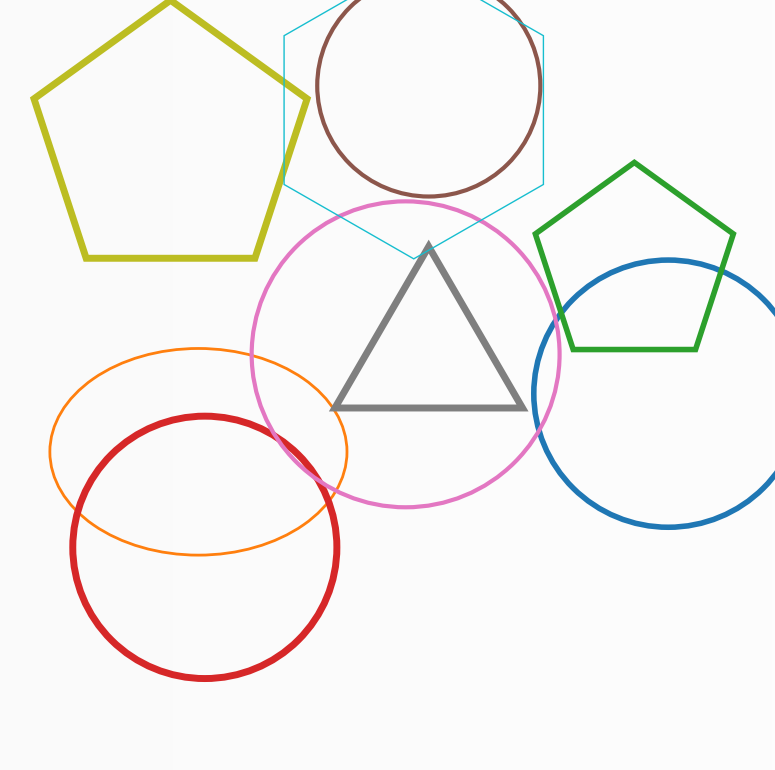[{"shape": "circle", "thickness": 2, "radius": 0.87, "center": [0.862, 0.489]}, {"shape": "oval", "thickness": 1, "radius": 0.96, "center": [0.256, 0.413]}, {"shape": "pentagon", "thickness": 2, "radius": 0.67, "center": [0.819, 0.655]}, {"shape": "circle", "thickness": 2.5, "radius": 0.85, "center": [0.264, 0.289]}, {"shape": "circle", "thickness": 1.5, "radius": 0.72, "center": [0.553, 0.889]}, {"shape": "circle", "thickness": 1.5, "radius": 0.99, "center": [0.523, 0.54]}, {"shape": "triangle", "thickness": 2.5, "radius": 0.7, "center": [0.553, 0.54]}, {"shape": "pentagon", "thickness": 2.5, "radius": 0.93, "center": [0.22, 0.814]}, {"shape": "hexagon", "thickness": 0.5, "radius": 0.97, "center": [0.534, 0.857]}]